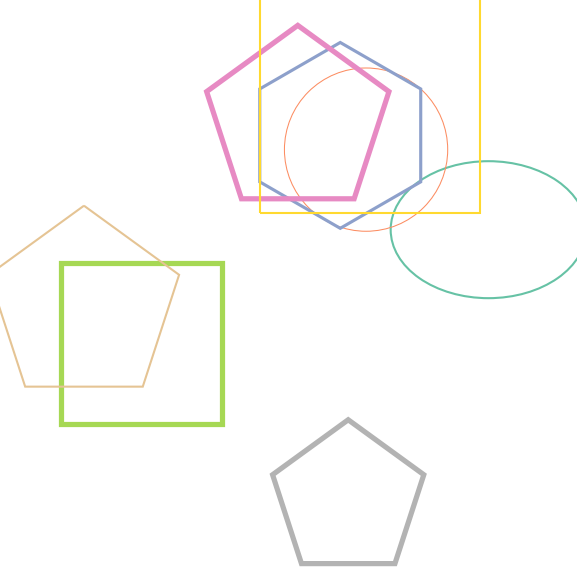[{"shape": "oval", "thickness": 1, "radius": 0.85, "center": [0.846, 0.601]}, {"shape": "circle", "thickness": 0.5, "radius": 0.71, "center": [0.634, 0.74]}, {"shape": "hexagon", "thickness": 1.5, "radius": 0.8, "center": [0.589, 0.765]}, {"shape": "pentagon", "thickness": 2.5, "radius": 0.83, "center": [0.516, 0.789]}, {"shape": "square", "thickness": 2.5, "radius": 0.7, "center": [0.245, 0.404]}, {"shape": "square", "thickness": 1, "radius": 0.95, "center": [0.641, 0.821]}, {"shape": "pentagon", "thickness": 1, "radius": 0.87, "center": [0.145, 0.47]}, {"shape": "pentagon", "thickness": 2.5, "radius": 0.69, "center": [0.603, 0.135]}]